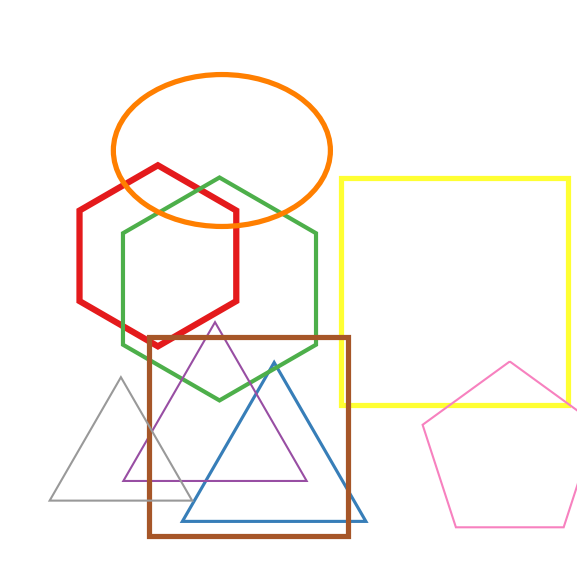[{"shape": "hexagon", "thickness": 3, "radius": 0.78, "center": [0.273, 0.556]}, {"shape": "triangle", "thickness": 1.5, "radius": 0.92, "center": [0.475, 0.188]}, {"shape": "hexagon", "thickness": 2, "radius": 0.96, "center": [0.38, 0.499]}, {"shape": "triangle", "thickness": 1, "radius": 0.92, "center": [0.372, 0.258]}, {"shape": "oval", "thickness": 2.5, "radius": 0.94, "center": [0.384, 0.739]}, {"shape": "square", "thickness": 2.5, "radius": 0.98, "center": [0.787, 0.495]}, {"shape": "square", "thickness": 2.5, "radius": 0.86, "center": [0.43, 0.243]}, {"shape": "pentagon", "thickness": 1, "radius": 0.79, "center": [0.883, 0.214]}, {"shape": "triangle", "thickness": 1, "radius": 0.71, "center": [0.209, 0.203]}]